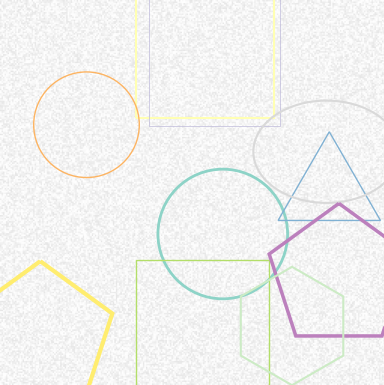[{"shape": "circle", "thickness": 2, "radius": 0.84, "center": [0.579, 0.392]}, {"shape": "square", "thickness": 1.5, "radius": 0.9, "center": [0.533, 0.873]}, {"shape": "square", "thickness": 0.5, "radius": 0.85, "center": [0.558, 0.842]}, {"shape": "triangle", "thickness": 1, "radius": 0.77, "center": [0.855, 0.504]}, {"shape": "circle", "thickness": 1, "radius": 0.69, "center": [0.225, 0.676]}, {"shape": "square", "thickness": 1, "radius": 0.86, "center": [0.525, 0.153]}, {"shape": "oval", "thickness": 1.5, "radius": 0.95, "center": [0.848, 0.606]}, {"shape": "pentagon", "thickness": 2.5, "radius": 0.95, "center": [0.88, 0.281]}, {"shape": "hexagon", "thickness": 1.5, "radius": 0.77, "center": [0.759, 0.153]}, {"shape": "pentagon", "thickness": 3, "radius": 0.98, "center": [0.105, 0.125]}]